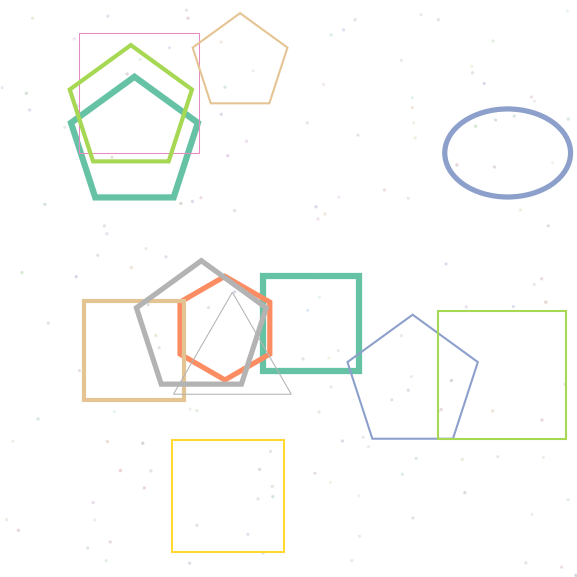[{"shape": "square", "thickness": 3, "radius": 0.41, "center": [0.539, 0.439]}, {"shape": "pentagon", "thickness": 3, "radius": 0.58, "center": [0.233, 0.751]}, {"shape": "hexagon", "thickness": 2.5, "radius": 0.45, "center": [0.389, 0.431]}, {"shape": "pentagon", "thickness": 1, "radius": 0.59, "center": [0.715, 0.335]}, {"shape": "oval", "thickness": 2.5, "radius": 0.54, "center": [0.879, 0.734]}, {"shape": "square", "thickness": 0.5, "radius": 0.52, "center": [0.241, 0.838]}, {"shape": "pentagon", "thickness": 2, "radius": 0.56, "center": [0.227, 0.81]}, {"shape": "square", "thickness": 1, "radius": 0.55, "center": [0.87, 0.349]}, {"shape": "square", "thickness": 1, "radius": 0.48, "center": [0.395, 0.14]}, {"shape": "pentagon", "thickness": 1, "radius": 0.43, "center": [0.416, 0.89]}, {"shape": "square", "thickness": 2, "radius": 0.43, "center": [0.232, 0.392]}, {"shape": "triangle", "thickness": 0.5, "radius": 0.59, "center": [0.402, 0.375]}, {"shape": "pentagon", "thickness": 2.5, "radius": 0.59, "center": [0.349, 0.43]}]